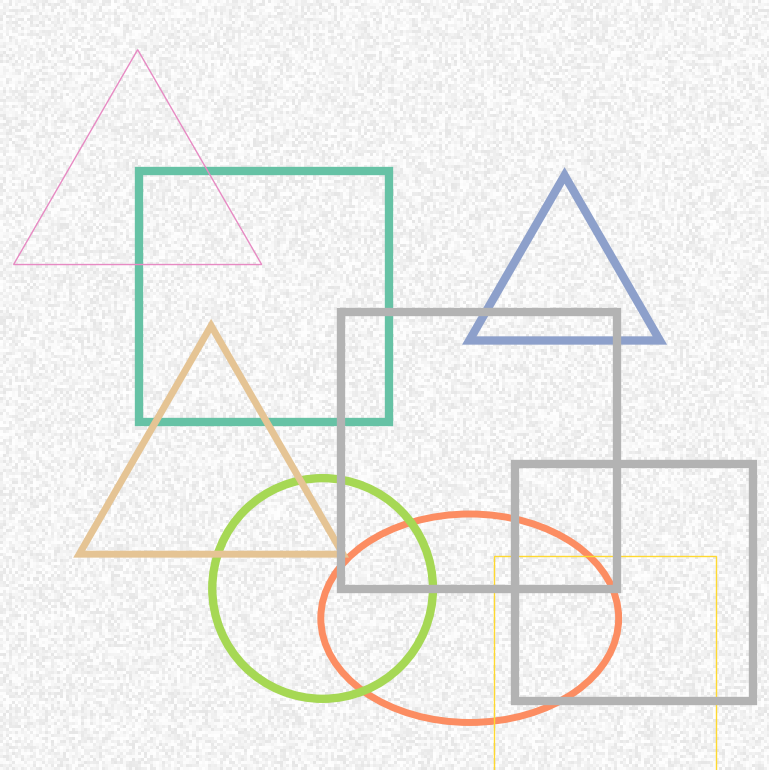[{"shape": "square", "thickness": 3, "radius": 0.81, "center": [0.343, 0.615]}, {"shape": "oval", "thickness": 2.5, "radius": 0.97, "center": [0.61, 0.197]}, {"shape": "triangle", "thickness": 3, "radius": 0.71, "center": [0.733, 0.629]}, {"shape": "triangle", "thickness": 0.5, "radius": 0.93, "center": [0.179, 0.749]}, {"shape": "circle", "thickness": 3, "radius": 0.72, "center": [0.419, 0.236]}, {"shape": "square", "thickness": 0.5, "radius": 0.72, "center": [0.786, 0.134]}, {"shape": "triangle", "thickness": 2.5, "radius": 0.99, "center": [0.274, 0.379]}, {"shape": "square", "thickness": 3, "radius": 0.9, "center": [0.622, 0.415]}, {"shape": "square", "thickness": 3, "radius": 0.77, "center": [0.823, 0.243]}]